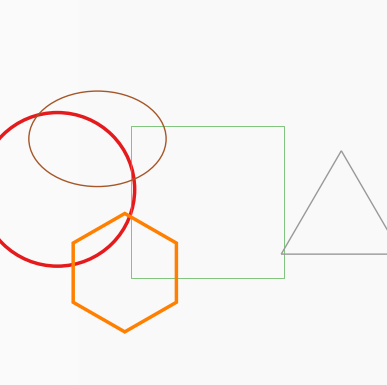[{"shape": "circle", "thickness": 2.5, "radius": 1.0, "center": [0.148, 0.508]}, {"shape": "square", "thickness": 0.5, "radius": 0.98, "center": [0.535, 0.475]}, {"shape": "hexagon", "thickness": 2.5, "radius": 0.77, "center": [0.322, 0.292]}, {"shape": "oval", "thickness": 1, "radius": 0.89, "center": [0.252, 0.639]}, {"shape": "triangle", "thickness": 1, "radius": 0.9, "center": [0.881, 0.429]}]